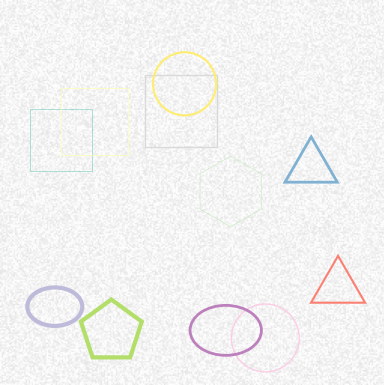[{"shape": "square", "thickness": 0.5, "radius": 0.4, "center": [0.158, 0.637]}, {"shape": "square", "thickness": 0.5, "radius": 0.44, "center": [0.245, 0.683]}, {"shape": "oval", "thickness": 3, "radius": 0.36, "center": [0.142, 0.203]}, {"shape": "triangle", "thickness": 1.5, "radius": 0.41, "center": [0.878, 0.254]}, {"shape": "triangle", "thickness": 2, "radius": 0.39, "center": [0.808, 0.566]}, {"shape": "pentagon", "thickness": 3, "radius": 0.42, "center": [0.289, 0.139]}, {"shape": "circle", "thickness": 1, "radius": 0.44, "center": [0.689, 0.122]}, {"shape": "square", "thickness": 1, "radius": 0.46, "center": [0.47, 0.712]}, {"shape": "oval", "thickness": 2, "radius": 0.46, "center": [0.586, 0.142]}, {"shape": "hexagon", "thickness": 0.5, "radius": 0.46, "center": [0.599, 0.503]}, {"shape": "circle", "thickness": 1.5, "radius": 0.41, "center": [0.48, 0.782]}]